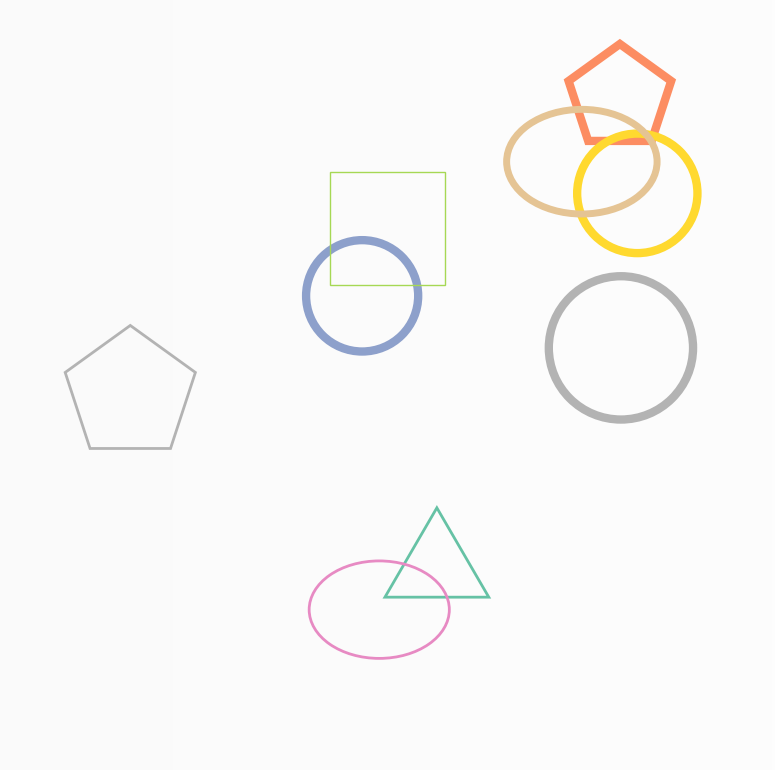[{"shape": "triangle", "thickness": 1, "radius": 0.39, "center": [0.564, 0.263]}, {"shape": "pentagon", "thickness": 3, "radius": 0.35, "center": [0.8, 0.873]}, {"shape": "circle", "thickness": 3, "radius": 0.36, "center": [0.467, 0.616]}, {"shape": "oval", "thickness": 1, "radius": 0.45, "center": [0.489, 0.208]}, {"shape": "square", "thickness": 0.5, "radius": 0.37, "center": [0.5, 0.703]}, {"shape": "circle", "thickness": 3, "radius": 0.39, "center": [0.822, 0.749]}, {"shape": "oval", "thickness": 2.5, "radius": 0.49, "center": [0.751, 0.79]}, {"shape": "circle", "thickness": 3, "radius": 0.47, "center": [0.801, 0.548]}, {"shape": "pentagon", "thickness": 1, "radius": 0.44, "center": [0.168, 0.489]}]